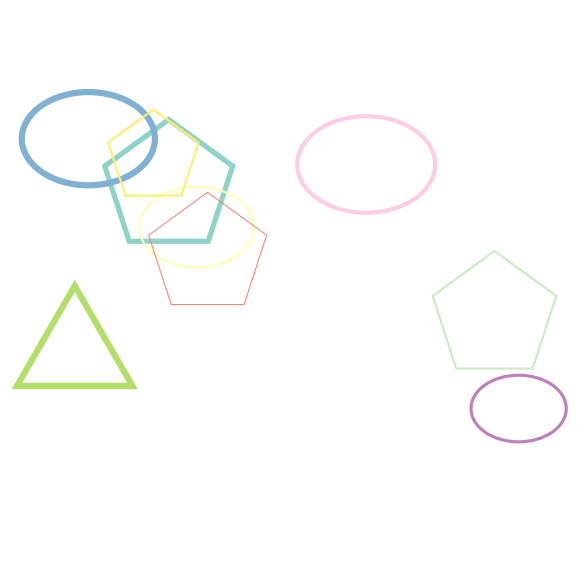[{"shape": "pentagon", "thickness": 2.5, "radius": 0.58, "center": [0.292, 0.676]}, {"shape": "oval", "thickness": 1, "radius": 0.5, "center": [0.341, 0.606]}, {"shape": "pentagon", "thickness": 0.5, "radius": 0.54, "center": [0.36, 0.559]}, {"shape": "oval", "thickness": 3, "radius": 0.58, "center": [0.153, 0.759]}, {"shape": "triangle", "thickness": 3, "radius": 0.58, "center": [0.129, 0.389]}, {"shape": "oval", "thickness": 2, "radius": 0.6, "center": [0.634, 0.714]}, {"shape": "oval", "thickness": 1.5, "radius": 0.41, "center": [0.898, 0.292]}, {"shape": "pentagon", "thickness": 1, "radius": 0.56, "center": [0.856, 0.452]}, {"shape": "pentagon", "thickness": 1, "radius": 0.41, "center": [0.266, 0.727]}]